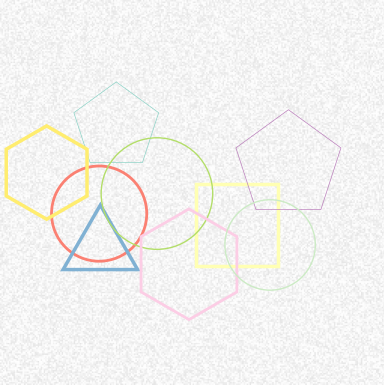[{"shape": "pentagon", "thickness": 0.5, "radius": 0.58, "center": [0.302, 0.671]}, {"shape": "square", "thickness": 2.5, "radius": 0.53, "center": [0.616, 0.416]}, {"shape": "circle", "thickness": 2, "radius": 0.62, "center": [0.257, 0.445]}, {"shape": "triangle", "thickness": 2.5, "radius": 0.56, "center": [0.261, 0.356]}, {"shape": "circle", "thickness": 1, "radius": 0.72, "center": [0.408, 0.497]}, {"shape": "hexagon", "thickness": 2, "radius": 0.72, "center": [0.491, 0.314]}, {"shape": "pentagon", "thickness": 0.5, "radius": 0.72, "center": [0.749, 0.572]}, {"shape": "circle", "thickness": 1, "radius": 0.59, "center": [0.702, 0.364]}, {"shape": "hexagon", "thickness": 2.5, "radius": 0.61, "center": [0.121, 0.552]}]